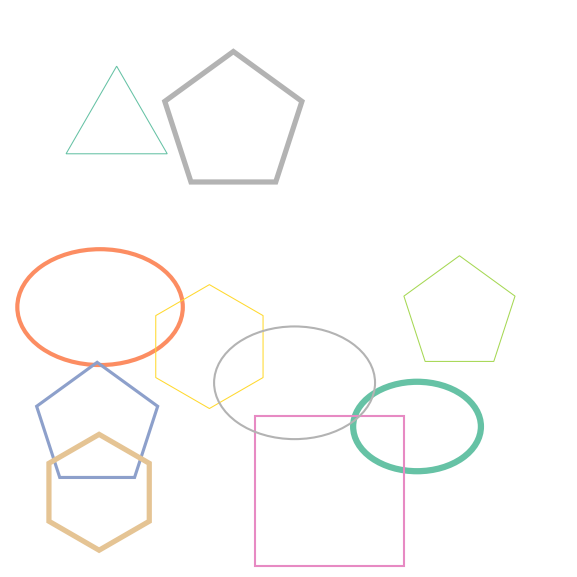[{"shape": "oval", "thickness": 3, "radius": 0.55, "center": [0.722, 0.261]}, {"shape": "triangle", "thickness": 0.5, "radius": 0.51, "center": [0.202, 0.783]}, {"shape": "oval", "thickness": 2, "radius": 0.72, "center": [0.173, 0.467]}, {"shape": "pentagon", "thickness": 1.5, "radius": 0.55, "center": [0.168, 0.262]}, {"shape": "square", "thickness": 1, "radius": 0.65, "center": [0.57, 0.149]}, {"shape": "pentagon", "thickness": 0.5, "radius": 0.51, "center": [0.796, 0.455]}, {"shape": "hexagon", "thickness": 0.5, "radius": 0.54, "center": [0.363, 0.399]}, {"shape": "hexagon", "thickness": 2.5, "radius": 0.5, "center": [0.172, 0.147]}, {"shape": "pentagon", "thickness": 2.5, "radius": 0.62, "center": [0.404, 0.785]}, {"shape": "oval", "thickness": 1, "radius": 0.7, "center": [0.51, 0.336]}]